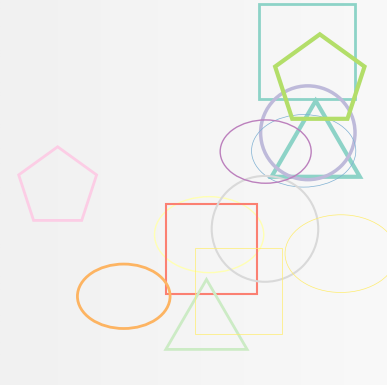[{"shape": "square", "thickness": 2, "radius": 0.62, "center": [0.793, 0.866]}, {"shape": "triangle", "thickness": 3, "radius": 0.66, "center": [0.815, 0.607]}, {"shape": "oval", "thickness": 1, "radius": 0.7, "center": [0.54, 0.391]}, {"shape": "circle", "thickness": 2.5, "radius": 0.61, "center": [0.794, 0.655]}, {"shape": "square", "thickness": 1.5, "radius": 0.59, "center": [0.547, 0.353]}, {"shape": "oval", "thickness": 0.5, "radius": 0.67, "center": [0.784, 0.608]}, {"shape": "oval", "thickness": 2, "radius": 0.6, "center": [0.319, 0.23]}, {"shape": "pentagon", "thickness": 3, "radius": 0.61, "center": [0.825, 0.79]}, {"shape": "pentagon", "thickness": 2, "radius": 0.53, "center": [0.149, 0.513]}, {"shape": "circle", "thickness": 1.5, "radius": 0.69, "center": [0.684, 0.406]}, {"shape": "oval", "thickness": 1, "radius": 0.59, "center": [0.686, 0.606]}, {"shape": "triangle", "thickness": 2, "radius": 0.61, "center": [0.533, 0.153]}, {"shape": "square", "thickness": 0.5, "radius": 0.56, "center": [0.616, 0.244]}, {"shape": "oval", "thickness": 0.5, "radius": 0.72, "center": [0.88, 0.341]}]